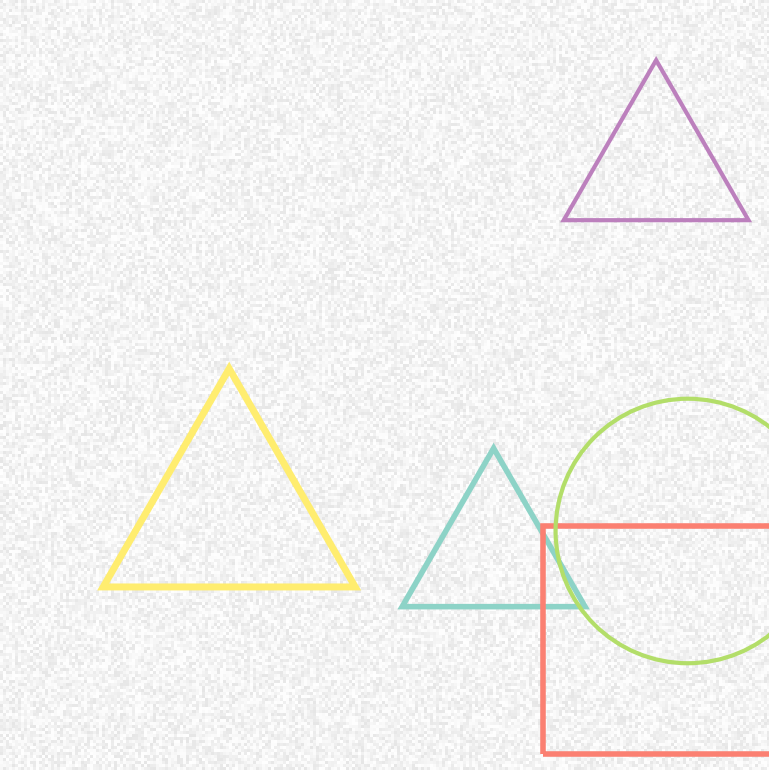[{"shape": "triangle", "thickness": 2, "radius": 0.69, "center": [0.641, 0.281]}, {"shape": "square", "thickness": 2, "radius": 0.74, "center": [0.853, 0.169]}, {"shape": "circle", "thickness": 1.5, "radius": 0.86, "center": [0.893, 0.31]}, {"shape": "triangle", "thickness": 1.5, "radius": 0.69, "center": [0.852, 0.783]}, {"shape": "triangle", "thickness": 2.5, "radius": 0.94, "center": [0.298, 0.332]}]